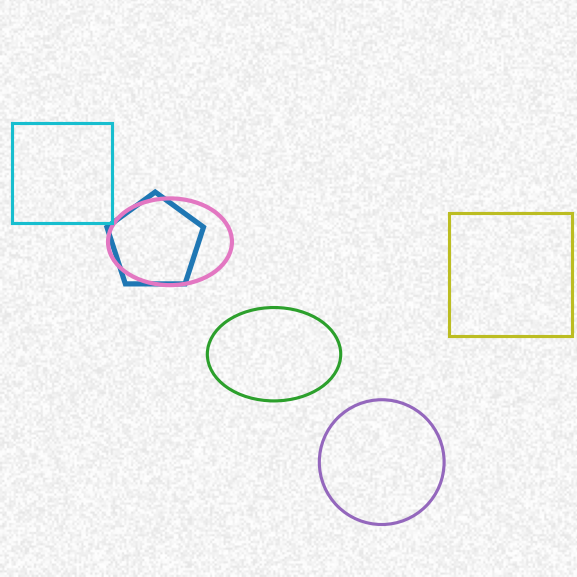[{"shape": "pentagon", "thickness": 2.5, "radius": 0.44, "center": [0.269, 0.579]}, {"shape": "oval", "thickness": 1.5, "radius": 0.58, "center": [0.475, 0.386]}, {"shape": "circle", "thickness": 1.5, "radius": 0.54, "center": [0.661, 0.199]}, {"shape": "oval", "thickness": 2, "radius": 0.54, "center": [0.294, 0.58]}, {"shape": "square", "thickness": 1.5, "radius": 0.53, "center": [0.884, 0.524]}, {"shape": "square", "thickness": 1.5, "radius": 0.43, "center": [0.107, 0.699]}]